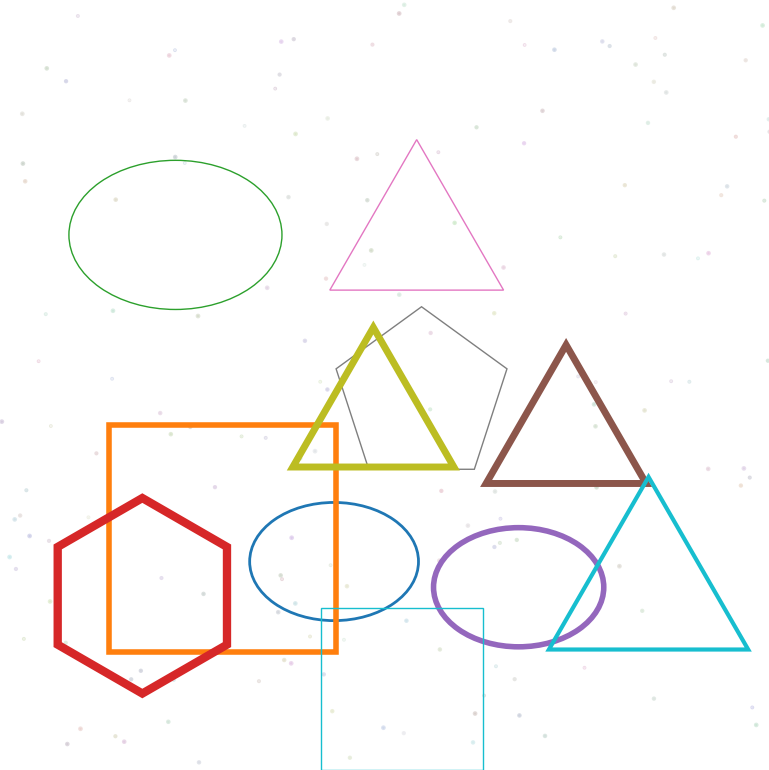[{"shape": "oval", "thickness": 1, "radius": 0.55, "center": [0.434, 0.271]}, {"shape": "square", "thickness": 2, "radius": 0.74, "center": [0.289, 0.3]}, {"shape": "oval", "thickness": 0.5, "radius": 0.69, "center": [0.228, 0.695]}, {"shape": "hexagon", "thickness": 3, "radius": 0.63, "center": [0.185, 0.226]}, {"shape": "oval", "thickness": 2, "radius": 0.55, "center": [0.674, 0.237]}, {"shape": "triangle", "thickness": 2.5, "radius": 0.6, "center": [0.735, 0.432]}, {"shape": "triangle", "thickness": 0.5, "radius": 0.65, "center": [0.541, 0.688]}, {"shape": "pentagon", "thickness": 0.5, "radius": 0.58, "center": [0.547, 0.485]}, {"shape": "triangle", "thickness": 2.5, "radius": 0.6, "center": [0.485, 0.454]}, {"shape": "triangle", "thickness": 1.5, "radius": 0.75, "center": [0.842, 0.231]}, {"shape": "square", "thickness": 0.5, "radius": 0.53, "center": [0.522, 0.105]}]